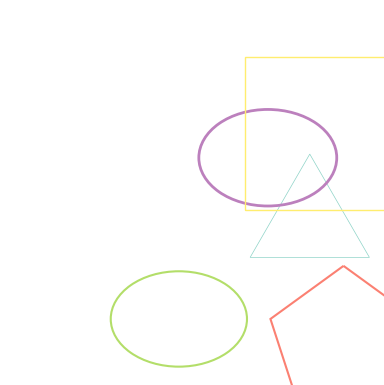[{"shape": "triangle", "thickness": 0.5, "radius": 0.89, "center": [0.805, 0.421]}, {"shape": "pentagon", "thickness": 1.5, "radius": 1.0, "center": [0.892, 0.11]}, {"shape": "oval", "thickness": 1.5, "radius": 0.88, "center": [0.465, 0.172]}, {"shape": "oval", "thickness": 2, "radius": 0.9, "center": [0.696, 0.59]}, {"shape": "square", "thickness": 1, "radius": 1.0, "center": [0.837, 0.653]}]